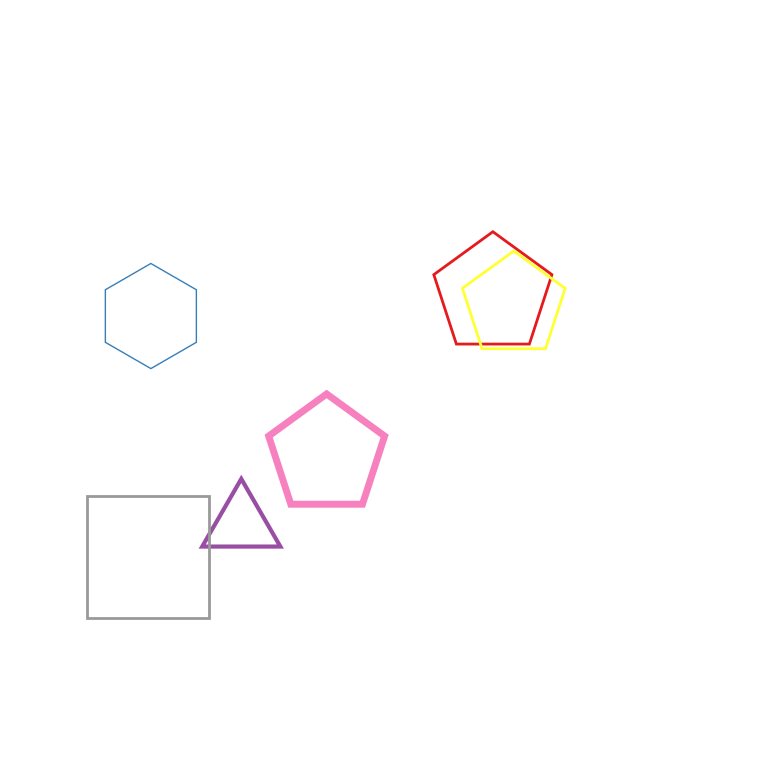[{"shape": "pentagon", "thickness": 1, "radius": 0.4, "center": [0.64, 0.618]}, {"shape": "hexagon", "thickness": 0.5, "radius": 0.34, "center": [0.196, 0.59]}, {"shape": "triangle", "thickness": 1.5, "radius": 0.29, "center": [0.313, 0.319]}, {"shape": "pentagon", "thickness": 1, "radius": 0.35, "center": [0.667, 0.604]}, {"shape": "pentagon", "thickness": 2.5, "radius": 0.4, "center": [0.424, 0.409]}, {"shape": "square", "thickness": 1, "radius": 0.39, "center": [0.192, 0.277]}]